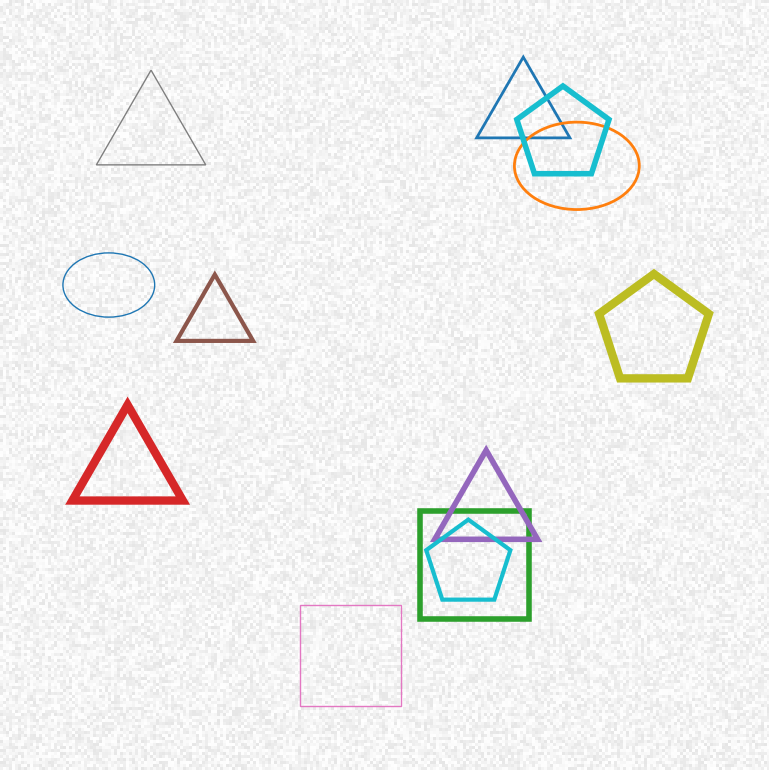[{"shape": "oval", "thickness": 0.5, "radius": 0.3, "center": [0.141, 0.63]}, {"shape": "triangle", "thickness": 1, "radius": 0.35, "center": [0.68, 0.856]}, {"shape": "oval", "thickness": 1, "radius": 0.41, "center": [0.749, 0.785]}, {"shape": "square", "thickness": 2, "radius": 0.35, "center": [0.616, 0.266]}, {"shape": "triangle", "thickness": 3, "radius": 0.41, "center": [0.166, 0.391]}, {"shape": "triangle", "thickness": 2, "radius": 0.39, "center": [0.631, 0.338]}, {"shape": "triangle", "thickness": 1.5, "radius": 0.29, "center": [0.279, 0.586]}, {"shape": "square", "thickness": 0.5, "radius": 0.33, "center": [0.455, 0.149]}, {"shape": "triangle", "thickness": 0.5, "radius": 0.41, "center": [0.196, 0.827]}, {"shape": "pentagon", "thickness": 3, "radius": 0.37, "center": [0.849, 0.569]}, {"shape": "pentagon", "thickness": 1.5, "radius": 0.29, "center": [0.608, 0.268]}, {"shape": "pentagon", "thickness": 2, "radius": 0.31, "center": [0.731, 0.825]}]